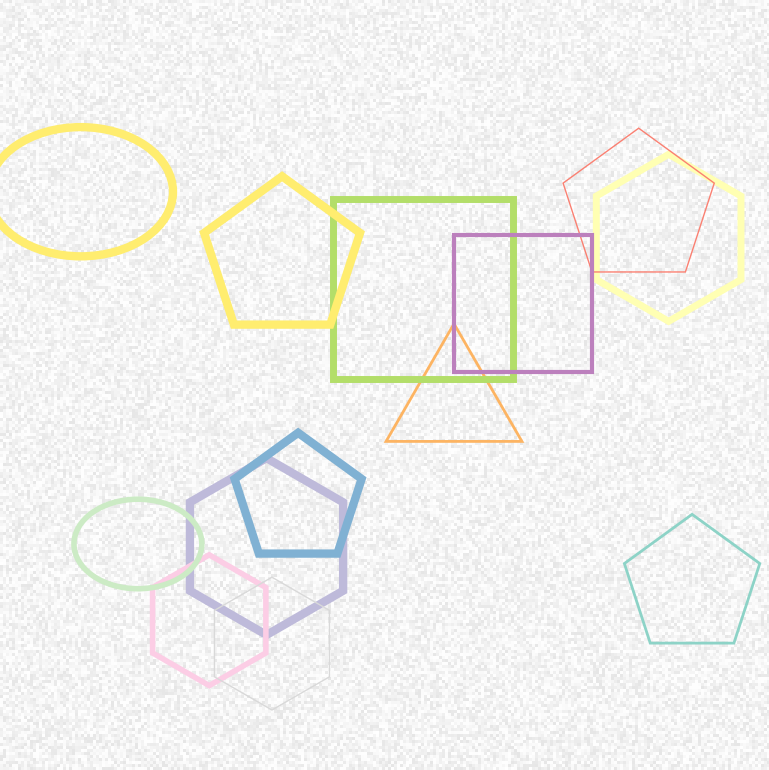[{"shape": "pentagon", "thickness": 1, "radius": 0.46, "center": [0.899, 0.24]}, {"shape": "hexagon", "thickness": 2.5, "radius": 0.54, "center": [0.868, 0.691]}, {"shape": "hexagon", "thickness": 3, "radius": 0.57, "center": [0.346, 0.29]}, {"shape": "pentagon", "thickness": 0.5, "radius": 0.52, "center": [0.829, 0.73]}, {"shape": "pentagon", "thickness": 3, "radius": 0.43, "center": [0.387, 0.351]}, {"shape": "triangle", "thickness": 1, "radius": 0.51, "center": [0.59, 0.478]}, {"shape": "square", "thickness": 2.5, "radius": 0.59, "center": [0.549, 0.625]}, {"shape": "hexagon", "thickness": 2, "radius": 0.42, "center": [0.272, 0.195]}, {"shape": "hexagon", "thickness": 0.5, "radius": 0.43, "center": [0.353, 0.164]}, {"shape": "square", "thickness": 1.5, "radius": 0.45, "center": [0.679, 0.606]}, {"shape": "oval", "thickness": 2, "radius": 0.42, "center": [0.179, 0.294]}, {"shape": "oval", "thickness": 3, "radius": 0.6, "center": [0.105, 0.751]}, {"shape": "pentagon", "thickness": 3, "radius": 0.53, "center": [0.366, 0.665]}]